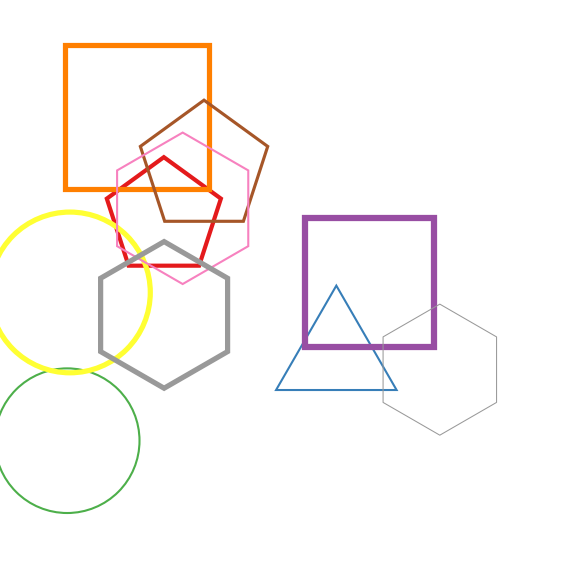[{"shape": "pentagon", "thickness": 2, "radius": 0.52, "center": [0.284, 0.623]}, {"shape": "triangle", "thickness": 1, "radius": 0.6, "center": [0.582, 0.384]}, {"shape": "circle", "thickness": 1, "radius": 0.63, "center": [0.116, 0.236]}, {"shape": "square", "thickness": 3, "radius": 0.56, "center": [0.639, 0.509]}, {"shape": "square", "thickness": 2.5, "radius": 0.62, "center": [0.237, 0.796]}, {"shape": "circle", "thickness": 2.5, "radius": 0.7, "center": [0.121, 0.493]}, {"shape": "pentagon", "thickness": 1.5, "radius": 0.58, "center": [0.353, 0.71]}, {"shape": "hexagon", "thickness": 1, "radius": 0.66, "center": [0.316, 0.638]}, {"shape": "hexagon", "thickness": 0.5, "radius": 0.57, "center": [0.762, 0.359]}, {"shape": "hexagon", "thickness": 2.5, "radius": 0.63, "center": [0.284, 0.454]}]